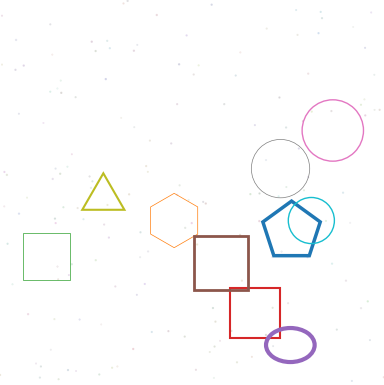[{"shape": "pentagon", "thickness": 2.5, "radius": 0.39, "center": [0.757, 0.399]}, {"shape": "hexagon", "thickness": 0.5, "radius": 0.35, "center": [0.452, 0.427]}, {"shape": "square", "thickness": 0.5, "radius": 0.3, "center": [0.12, 0.333]}, {"shape": "square", "thickness": 1.5, "radius": 0.32, "center": [0.662, 0.186]}, {"shape": "oval", "thickness": 3, "radius": 0.32, "center": [0.754, 0.104]}, {"shape": "square", "thickness": 2, "radius": 0.35, "center": [0.573, 0.317]}, {"shape": "circle", "thickness": 1, "radius": 0.4, "center": [0.864, 0.661]}, {"shape": "circle", "thickness": 0.5, "radius": 0.38, "center": [0.729, 0.562]}, {"shape": "triangle", "thickness": 1.5, "radius": 0.32, "center": [0.268, 0.487]}, {"shape": "circle", "thickness": 1, "radius": 0.3, "center": [0.809, 0.427]}]